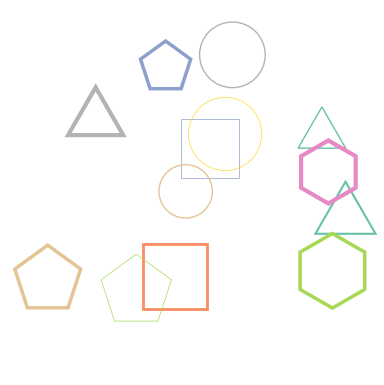[{"shape": "triangle", "thickness": 1.5, "radius": 0.45, "center": [0.897, 0.438]}, {"shape": "triangle", "thickness": 1, "radius": 0.36, "center": [0.836, 0.651]}, {"shape": "square", "thickness": 2, "radius": 0.42, "center": [0.455, 0.282]}, {"shape": "pentagon", "thickness": 2.5, "radius": 0.34, "center": [0.43, 0.825]}, {"shape": "square", "thickness": 0.5, "radius": 0.38, "center": [0.545, 0.614]}, {"shape": "hexagon", "thickness": 3, "radius": 0.41, "center": [0.853, 0.553]}, {"shape": "hexagon", "thickness": 2.5, "radius": 0.48, "center": [0.863, 0.297]}, {"shape": "pentagon", "thickness": 0.5, "radius": 0.48, "center": [0.354, 0.244]}, {"shape": "circle", "thickness": 0.5, "radius": 0.48, "center": [0.585, 0.652]}, {"shape": "circle", "thickness": 1, "radius": 0.35, "center": [0.482, 0.503]}, {"shape": "pentagon", "thickness": 2.5, "radius": 0.45, "center": [0.124, 0.273]}, {"shape": "triangle", "thickness": 3, "radius": 0.41, "center": [0.248, 0.69]}, {"shape": "circle", "thickness": 1, "radius": 0.43, "center": [0.604, 0.858]}]